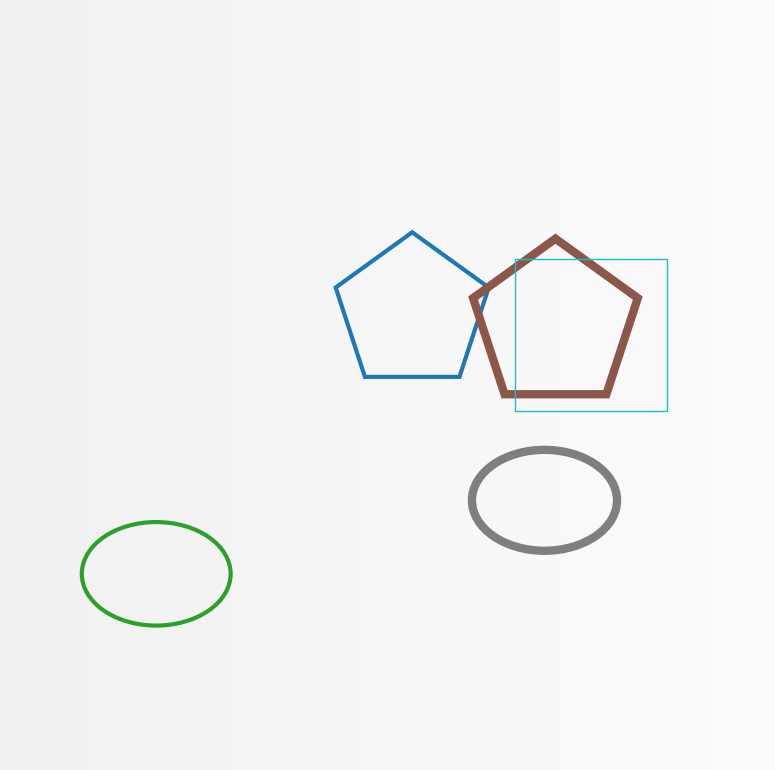[{"shape": "pentagon", "thickness": 1.5, "radius": 0.52, "center": [0.532, 0.595]}, {"shape": "oval", "thickness": 1.5, "radius": 0.48, "center": [0.202, 0.255]}, {"shape": "pentagon", "thickness": 3, "radius": 0.56, "center": [0.717, 0.578]}, {"shape": "oval", "thickness": 3, "radius": 0.47, "center": [0.703, 0.35]}, {"shape": "square", "thickness": 0.5, "radius": 0.49, "center": [0.763, 0.565]}]